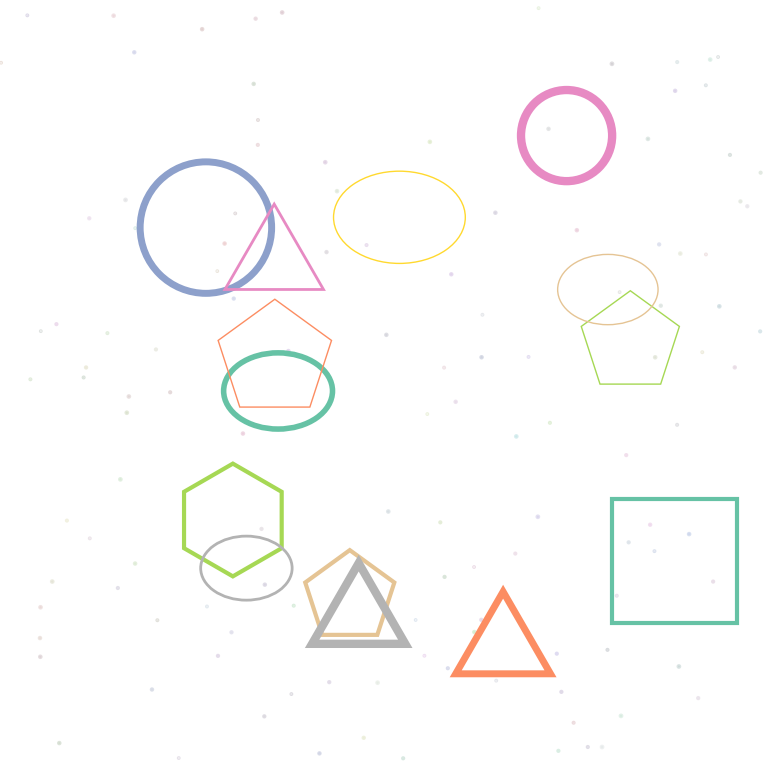[{"shape": "oval", "thickness": 2, "radius": 0.35, "center": [0.361, 0.492]}, {"shape": "square", "thickness": 1.5, "radius": 0.4, "center": [0.876, 0.271]}, {"shape": "pentagon", "thickness": 0.5, "radius": 0.39, "center": [0.357, 0.534]}, {"shape": "triangle", "thickness": 2.5, "radius": 0.36, "center": [0.653, 0.16]}, {"shape": "circle", "thickness": 2.5, "radius": 0.43, "center": [0.267, 0.704]}, {"shape": "circle", "thickness": 3, "radius": 0.3, "center": [0.736, 0.824]}, {"shape": "triangle", "thickness": 1, "radius": 0.37, "center": [0.356, 0.661]}, {"shape": "pentagon", "thickness": 0.5, "radius": 0.34, "center": [0.819, 0.555]}, {"shape": "hexagon", "thickness": 1.5, "radius": 0.37, "center": [0.302, 0.325]}, {"shape": "oval", "thickness": 0.5, "radius": 0.43, "center": [0.519, 0.718]}, {"shape": "oval", "thickness": 0.5, "radius": 0.33, "center": [0.789, 0.624]}, {"shape": "pentagon", "thickness": 1.5, "radius": 0.3, "center": [0.454, 0.225]}, {"shape": "triangle", "thickness": 3, "radius": 0.35, "center": [0.466, 0.199]}, {"shape": "oval", "thickness": 1, "radius": 0.3, "center": [0.32, 0.262]}]